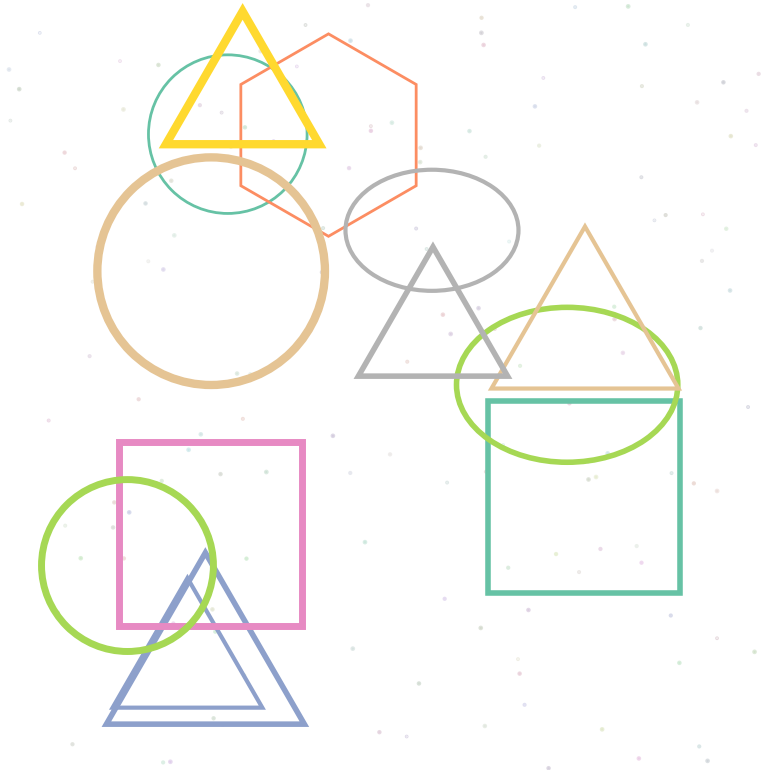[{"shape": "circle", "thickness": 1, "radius": 0.52, "center": [0.296, 0.826]}, {"shape": "square", "thickness": 2, "radius": 0.62, "center": [0.759, 0.354]}, {"shape": "hexagon", "thickness": 1, "radius": 0.66, "center": [0.427, 0.825]}, {"shape": "triangle", "thickness": 2, "radius": 0.74, "center": [0.267, 0.134]}, {"shape": "triangle", "thickness": 1.5, "radius": 0.56, "center": [0.243, 0.137]}, {"shape": "square", "thickness": 2.5, "radius": 0.6, "center": [0.273, 0.306]}, {"shape": "oval", "thickness": 2, "radius": 0.72, "center": [0.737, 0.5]}, {"shape": "circle", "thickness": 2.5, "radius": 0.56, "center": [0.166, 0.266]}, {"shape": "triangle", "thickness": 3, "radius": 0.57, "center": [0.315, 0.87]}, {"shape": "triangle", "thickness": 1.5, "radius": 0.7, "center": [0.76, 0.566]}, {"shape": "circle", "thickness": 3, "radius": 0.74, "center": [0.274, 0.648]}, {"shape": "oval", "thickness": 1.5, "radius": 0.56, "center": [0.561, 0.701]}, {"shape": "triangle", "thickness": 2, "radius": 0.56, "center": [0.562, 0.567]}]